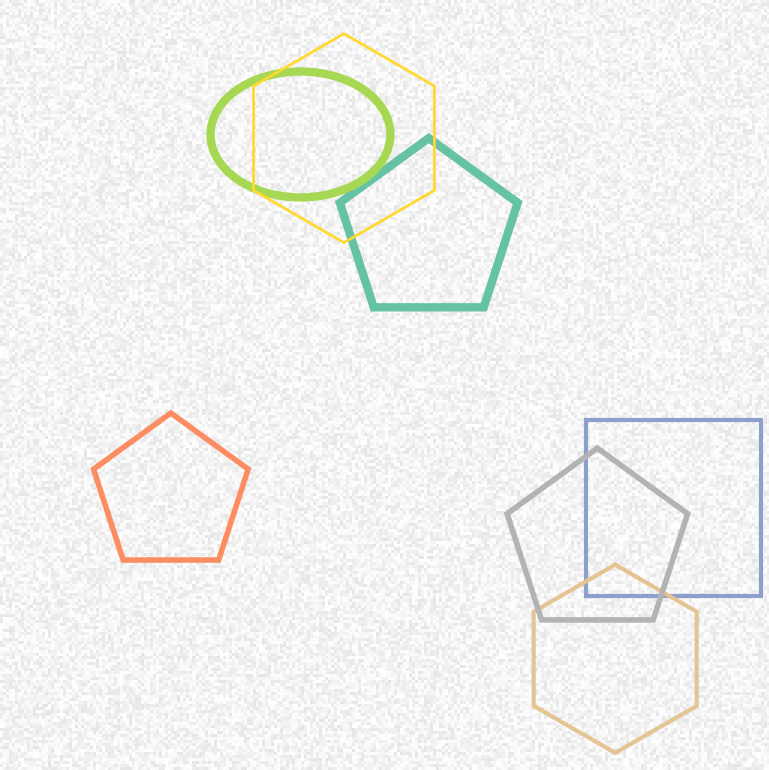[{"shape": "pentagon", "thickness": 3, "radius": 0.61, "center": [0.557, 0.699]}, {"shape": "pentagon", "thickness": 2, "radius": 0.53, "center": [0.222, 0.358]}, {"shape": "square", "thickness": 1.5, "radius": 0.57, "center": [0.874, 0.341]}, {"shape": "oval", "thickness": 3, "radius": 0.58, "center": [0.39, 0.825]}, {"shape": "hexagon", "thickness": 1, "radius": 0.68, "center": [0.447, 0.821]}, {"shape": "hexagon", "thickness": 1.5, "radius": 0.61, "center": [0.799, 0.144]}, {"shape": "pentagon", "thickness": 2, "radius": 0.62, "center": [0.776, 0.295]}]